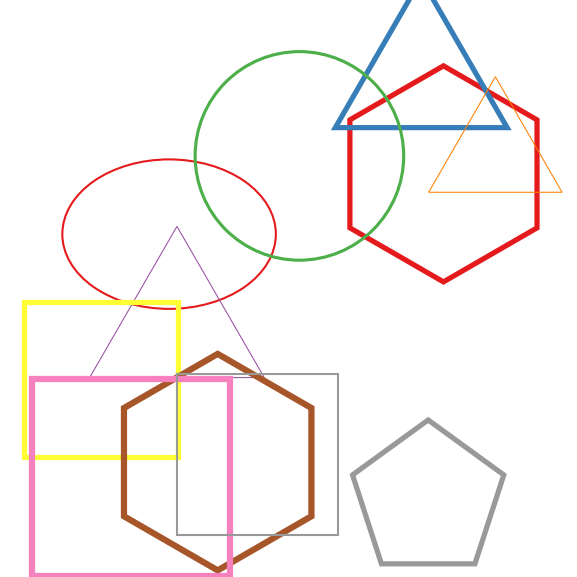[{"shape": "oval", "thickness": 1, "radius": 0.92, "center": [0.293, 0.594]}, {"shape": "hexagon", "thickness": 2.5, "radius": 0.94, "center": [0.768, 0.698]}, {"shape": "triangle", "thickness": 2.5, "radius": 0.86, "center": [0.729, 0.864]}, {"shape": "circle", "thickness": 1.5, "radius": 0.9, "center": [0.518, 0.729]}, {"shape": "triangle", "thickness": 0.5, "radius": 0.87, "center": [0.306, 0.433]}, {"shape": "triangle", "thickness": 0.5, "radius": 0.67, "center": [0.858, 0.733]}, {"shape": "square", "thickness": 2.5, "radius": 0.67, "center": [0.175, 0.342]}, {"shape": "hexagon", "thickness": 3, "radius": 0.94, "center": [0.377, 0.199]}, {"shape": "square", "thickness": 3, "radius": 0.86, "center": [0.227, 0.172]}, {"shape": "square", "thickness": 1, "radius": 0.7, "center": [0.446, 0.212]}, {"shape": "pentagon", "thickness": 2.5, "radius": 0.69, "center": [0.741, 0.134]}]